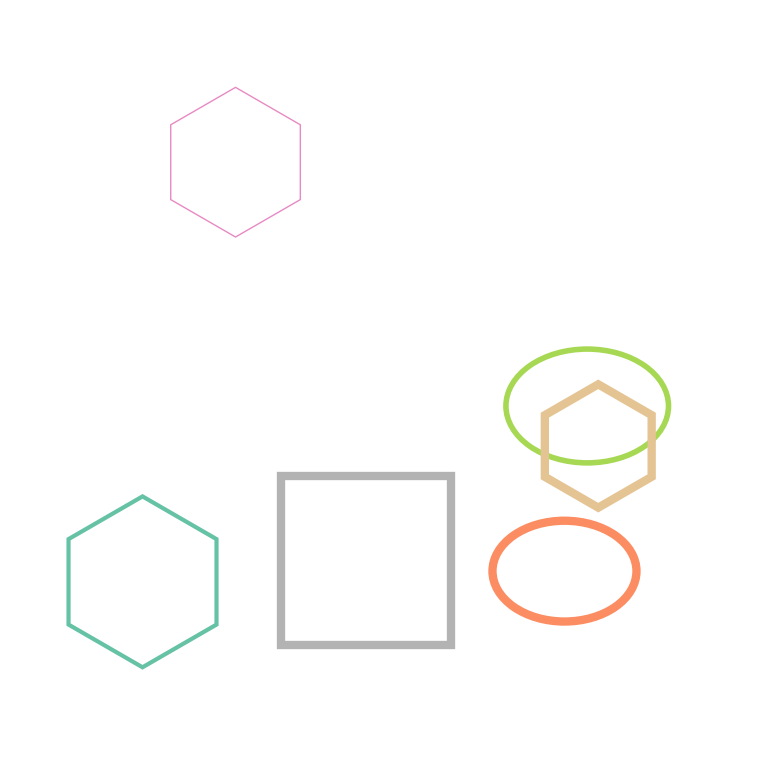[{"shape": "hexagon", "thickness": 1.5, "radius": 0.55, "center": [0.185, 0.244]}, {"shape": "oval", "thickness": 3, "radius": 0.47, "center": [0.733, 0.258]}, {"shape": "hexagon", "thickness": 0.5, "radius": 0.49, "center": [0.306, 0.789]}, {"shape": "oval", "thickness": 2, "radius": 0.53, "center": [0.763, 0.473]}, {"shape": "hexagon", "thickness": 3, "radius": 0.4, "center": [0.777, 0.421]}, {"shape": "square", "thickness": 3, "radius": 0.55, "center": [0.475, 0.272]}]